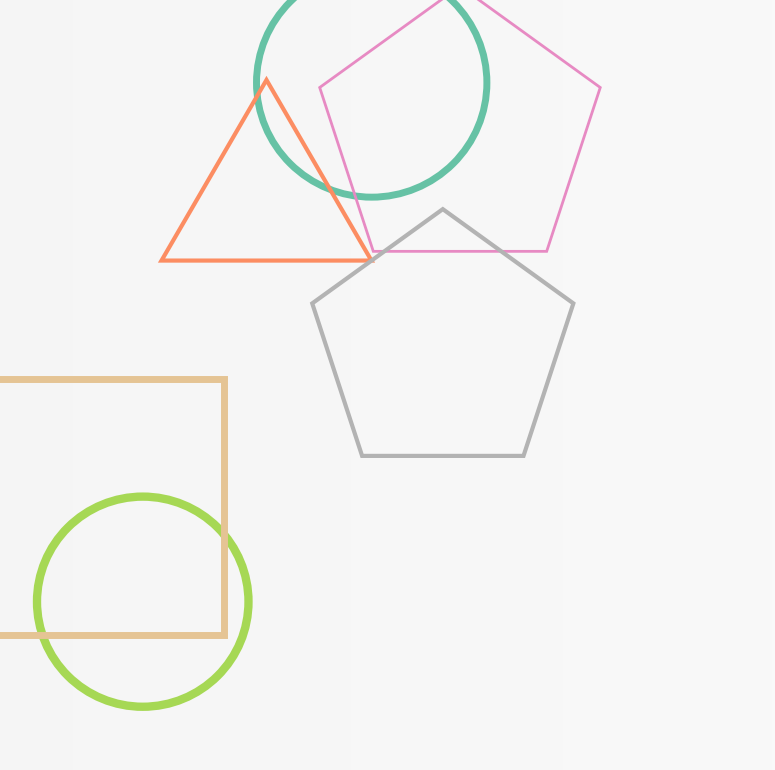[{"shape": "circle", "thickness": 2.5, "radius": 0.74, "center": [0.48, 0.893]}, {"shape": "triangle", "thickness": 1.5, "radius": 0.78, "center": [0.344, 0.74]}, {"shape": "pentagon", "thickness": 1, "radius": 0.95, "center": [0.594, 0.828]}, {"shape": "circle", "thickness": 3, "radius": 0.68, "center": [0.184, 0.219]}, {"shape": "square", "thickness": 2.5, "radius": 0.83, "center": [0.123, 0.342]}, {"shape": "pentagon", "thickness": 1.5, "radius": 0.89, "center": [0.571, 0.551]}]